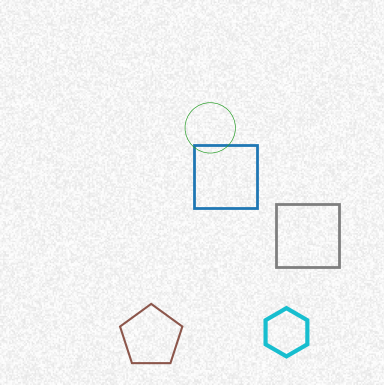[{"shape": "square", "thickness": 2, "radius": 0.41, "center": [0.586, 0.542]}, {"shape": "circle", "thickness": 0.5, "radius": 0.33, "center": [0.546, 0.668]}, {"shape": "pentagon", "thickness": 1.5, "radius": 0.43, "center": [0.393, 0.126]}, {"shape": "square", "thickness": 2, "radius": 0.41, "center": [0.799, 0.388]}, {"shape": "hexagon", "thickness": 3, "radius": 0.31, "center": [0.744, 0.137]}]